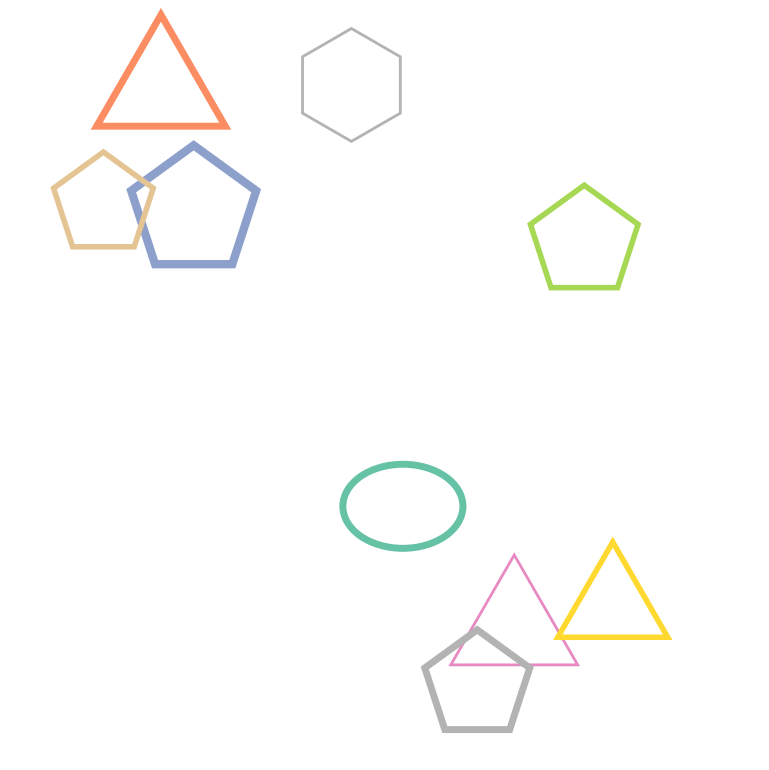[{"shape": "oval", "thickness": 2.5, "radius": 0.39, "center": [0.523, 0.342]}, {"shape": "triangle", "thickness": 2.5, "radius": 0.48, "center": [0.209, 0.884]}, {"shape": "pentagon", "thickness": 3, "radius": 0.43, "center": [0.252, 0.726]}, {"shape": "triangle", "thickness": 1, "radius": 0.48, "center": [0.668, 0.184]}, {"shape": "pentagon", "thickness": 2, "radius": 0.37, "center": [0.759, 0.686]}, {"shape": "triangle", "thickness": 2, "radius": 0.41, "center": [0.796, 0.214]}, {"shape": "pentagon", "thickness": 2, "radius": 0.34, "center": [0.134, 0.735]}, {"shape": "pentagon", "thickness": 2.5, "radius": 0.36, "center": [0.62, 0.11]}, {"shape": "hexagon", "thickness": 1, "radius": 0.37, "center": [0.456, 0.89]}]